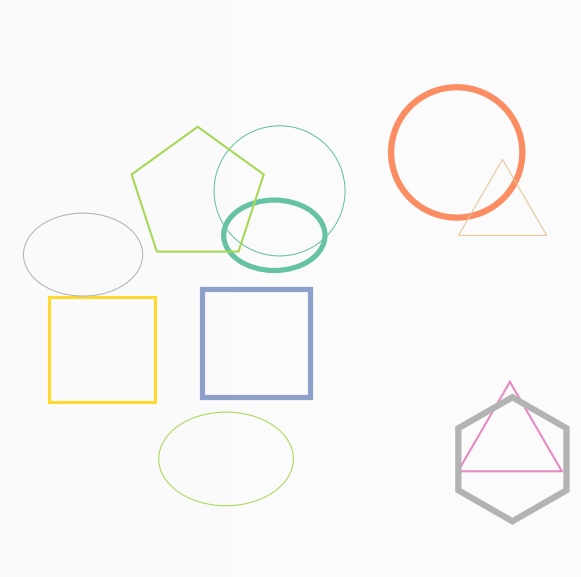[{"shape": "oval", "thickness": 2.5, "radius": 0.44, "center": [0.472, 0.592]}, {"shape": "circle", "thickness": 0.5, "radius": 0.56, "center": [0.481, 0.669]}, {"shape": "circle", "thickness": 3, "radius": 0.56, "center": [0.786, 0.735]}, {"shape": "square", "thickness": 2.5, "radius": 0.47, "center": [0.44, 0.406]}, {"shape": "triangle", "thickness": 1, "radius": 0.52, "center": [0.877, 0.235]}, {"shape": "pentagon", "thickness": 1, "radius": 0.6, "center": [0.34, 0.66]}, {"shape": "oval", "thickness": 0.5, "radius": 0.58, "center": [0.389, 0.205]}, {"shape": "square", "thickness": 1.5, "radius": 0.46, "center": [0.176, 0.394]}, {"shape": "triangle", "thickness": 0.5, "radius": 0.44, "center": [0.865, 0.635]}, {"shape": "hexagon", "thickness": 3, "radius": 0.54, "center": [0.882, 0.204]}, {"shape": "oval", "thickness": 0.5, "radius": 0.51, "center": [0.143, 0.558]}]